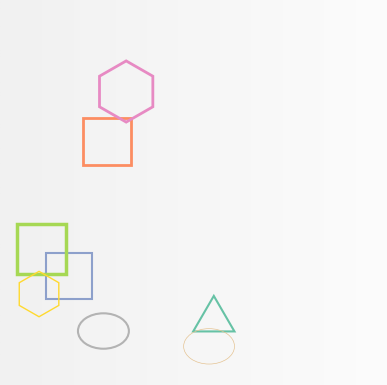[{"shape": "triangle", "thickness": 1.5, "radius": 0.31, "center": [0.552, 0.17]}, {"shape": "square", "thickness": 2, "radius": 0.31, "center": [0.276, 0.632]}, {"shape": "square", "thickness": 1.5, "radius": 0.29, "center": [0.178, 0.283]}, {"shape": "hexagon", "thickness": 2, "radius": 0.4, "center": [0.326, 0.762]}, {"shape": "square", "thickness": 2.5, "radius": 0.32, "center": [0.107, 0.353]}, {"shape": "hexagon", "thickness": 1, "radius": 0.29, "center": [0.101, 0.236]}, {"shape": "oval", "thickness": 0.5, "radius": 0.33, "center": [0.54, 0.1]}, {"shape": "oval", "thickness": 1.5, "radius": 0.33, "center": [0.267, 0.14]}]